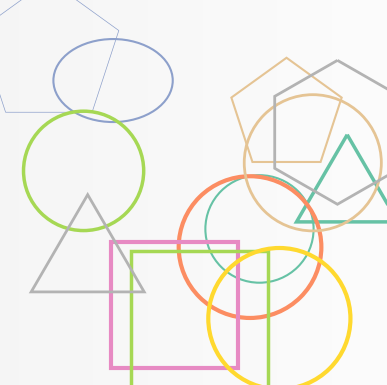[{"shape": "circle", "thickness": 1.5, "radius": 0.7, "center": [0.67, 0.405]}, {"shape": "triangle", "thickness": 2.5, "radius": 0.75, "center": [0.896, 0.499]}, {"shape": "circle", "thickness": 3, "radius": 0.92, "center": [0.645, 0.358]}, {"shape": "oval", "thickness": 1.5, "radius": 0.77, "center": [0.292, 0.791]}, {"shape": "pentagon", "thickness": 0.5, "radius": 0.95, "center": [0.126, 0.862]}, {"shape": "square", "thickness": 3, "radius": 0.82, "center": [0.451, 0.207]}, {"shape": "square", "thickness": 2.5, "radius": 0.88, "center": [0.515, 0.173]}, {"shape": "circle", "thickness": 2.5, "radius": 0.78, "center": [0.216, 0.556]}, {"shape": "circle", "thickness": 3, "radius": 0.92, "center": [0.721, 0.172]}, {"shape": "circle", "thickness": 2, "radius": 0.88, "center": [0.807, 0.577]}, {"shape": "pentagon", "thickness": 1.5, "radius": 0.75, "center": [0.739, 0.7]}, {"shape": "triangle", "thickness": 2, "radius": 0.84, "center": [0.226, 0.326]}, {"shape": "hexagon", "thickness": 2, "radius": 0.93, "center": [0.871, 0.656]}]